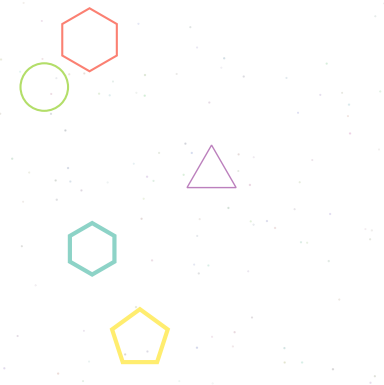[{"shape": "hexagon", "thickness": 3, "radius": 0.33, "center": [0.239, 0.354]}, {"shape": "hexagon", "thickness": 1.5, "radius": 0.41, "center": [0.233, 0.897]}, {"shape": "circle", "thickness": 1.5, "radius": 0.31, "center": [0.115, 0.774]}, {"shape": "triangle", "thickness": 1, "radius": 0.37, "center": [0.55, 0.55]}, {"shape": "pentagon", "thickness": 3, "radius": 0.38, "center": [0.363, 0.121]}]